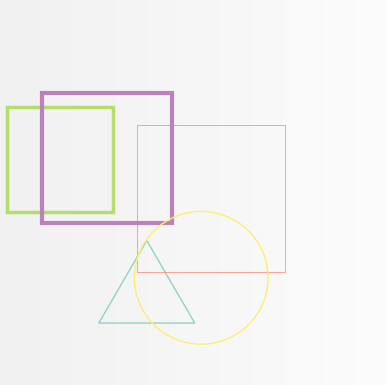[{"shape": "triangle", "thickness": 1, "radius": 0.71, "center": [0.379, 0.232]}, {"shape": "square", "thickness": 0.5, "radius": 0.95, "center": [0.545, 0.484]}, {"shape": "square", "thickness": 2.5, "radius": 0.68, "center": [0.154, 0.586]}, {"shape": "square", "thickness": 3, "radius": 0.84, "center": [0.276, 0.59]}, {"shape": "circle", "thickness": 1, "radius": 0.86, "center": [0.519, 0.278]}]